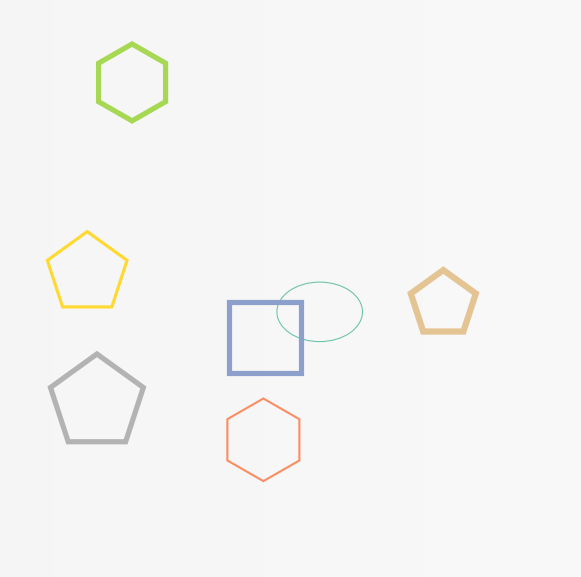[{"shape": "oval", "thickness": 0.5, "radius": 0.37, "center": [0.55, 0.459]}, {"shape": "hexagon", "thickness": 1, "radius": 0.36, "center": [0.453, 0.238]}, {"shape": "square", "thickness": 2.5, "radius": 0.31, "center": [0.456, 0.415]}, {"shape": "hexagon", "thickness": 2.5, "radius": 0.33, "center": [0.227, 0.856]}, {"shape": "pentagon", "thickness": 1.5, "radius": 0.36, "center": [0.15, 0.526]}, {"shape": "pentagon", "thickness": 3, "radius": 0.29, "center": [0.763, 0.473]}, {"shape": "pentagon", "thickness": 2.5, "radius": 0.42, "center": [0.167, 0.302]}]